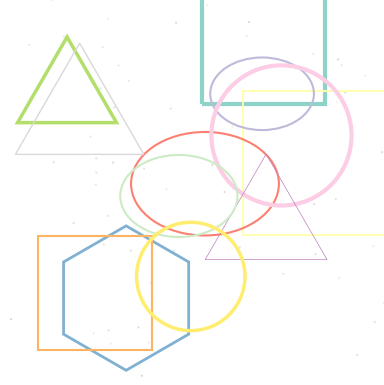[{"shape": "square", "thickness": 3, "radius": 0.8, "center": [0.684, 0.89]}, {"shape": "square", "thickness": 1.5, "radius": 0.93, "center": [0.818, 0.576]}, {"shape": "oval", "thickness": 1.5, "radius": 0.67, "center": [0.681, 0.756]}, {"shape": "oval", "thickness": 1.5, "radius": 0.96, "center": [0.532, 0.523]}, {"shape": "hexagon", "thickness": 2, "radius": 0.94, "center": [0.328, 0.226]}, {"shape": "square", "thickness": 1.5, "radius": 0.74, "center": [0.248, 0.239]}, {"shape": "triangle", "thickness": 2.5, "radius": 0.74, "center": [0.174, 0.756]}, {"shape": "circle", "thickness": 3, "radius": 0.91, "center": [0.731, 0.648]}, {"shape": "triangle", "thickness": 1, "radius": 0.96, "center": [0.207, 0.695]}, {"shape": "triangle", "thickness": 0.5, "radius": 0.91, "center": [0.691, 0.417]}, {"shape": "oval", "thickness": 1.5, "radius": 0.76, "center": [0.465, 0.491]}, {"shape": "circle", "thickness": 2.5, "radius": 0.7, "center": [0.496, 0.282]}]